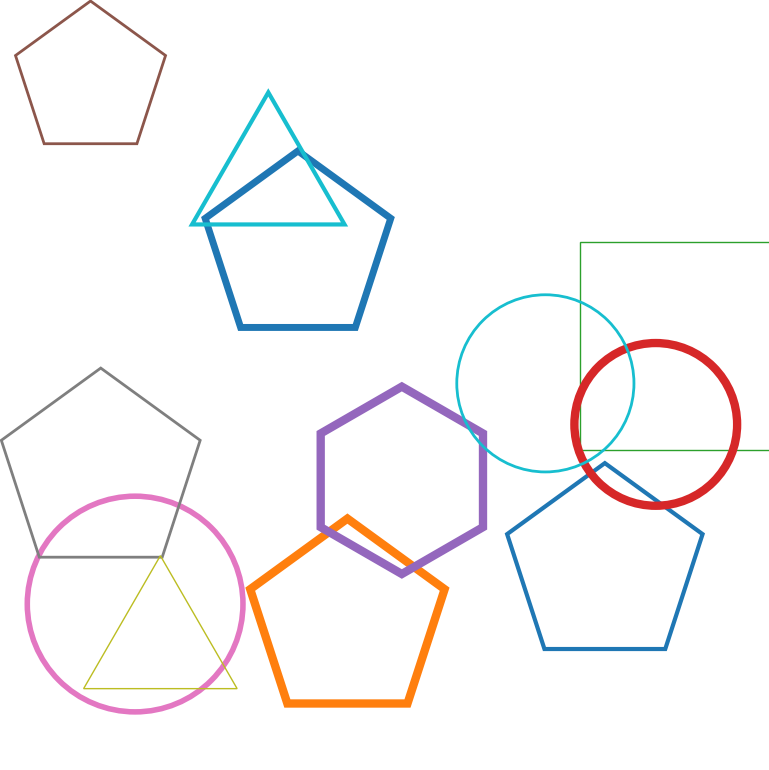[{"shape": "pentagon", "thickness": 2.5, "radius": 0.63, "center": [0.387, 0.677]}, {"shape": "pentagon", "thickness": 1.5, "radius": 0.67, "center": [0.786, 0.265]}, {"shape": "pentagon", "thickness": 3, "radius": 0.66, "center": [0.451, 0.194]}, {"shape": "square", "thickness": 0.5, "radius": 0.68, "center": [0.888, 0.55]}, {"shape": "circle", "thickness": 3, "radius": 0.53, "center": [0.852, 0.449]}, {"shape": "hexagon", "thickness": 3, "radius": 0.61, "center": [0.522, 0.376]}, {"shape": "pentagon", "thickness": 1, "radius": 0.51, "center": [0.118, 0.896]}, {"shape": "circle", "thickness": 2, "radius": 0.7, "center": [0.175, 0.216]}, {"shape": "pentagon", "thickness": 1, "radius": 0.68, "center": [0.131, 0.386]}, {"shape": "triangle", "thickness": 0.5, "radius": 0.58, "center": [0.208, 0.163]}, {"shape": "triangle", "thickness": 1.5, "radius": 0.57, "center": [0.348, 0.766]}, {"shape": "circle", "thickness": 1, "radius": 0.58, "center": [0.708, 0.502]}]